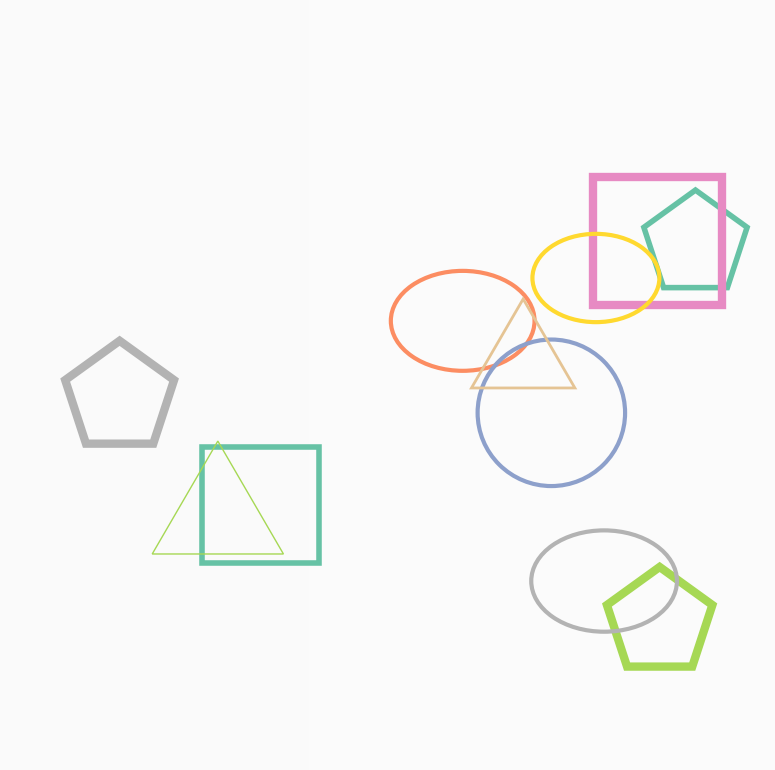[{"shape": "square", "thickness": 2, "radius": 0.38, "center": [0.336, 0.344]}, {"shape": "pentagon", "thickness": 2, "radius": 0.35, "center": [0.897, 0.683]}, {"shape": "oval", "thickness": 1.5, "radius": 0.46, "center": [0.597, 0.583]}, {"shape": "circle", "thickness": 1.5, "radius": 0.48, "center": [0.711, 0.464]}, {"shape": "square", "thickness": 3, "radius": 0.42, "center": [0.848, 0.687]}, {"shape": "pentagon", "thickness": 3, "radius": 0.36, "center": [0.851, 0.192]}, {"shape": "triangle", "thickness": 0.5, "radius": 0.49, "center": [0.281, 0.329]}, {"shape": "oval", "thickness": 1.5, "radius": 0.41, "center": [0.769, 0.639]}, {"shape": "triangle", "thickness": 1, "radius": 0.39, "center": [0.675, 0.535]}, {"shape": "pentagon", "thickness": 3, "radius": 0.37, "center": [0.154, 0.484]}, {"shape": "oval", "thickness": 1.5, "radius": 0.47, "center": [0.779, 0.245]}]